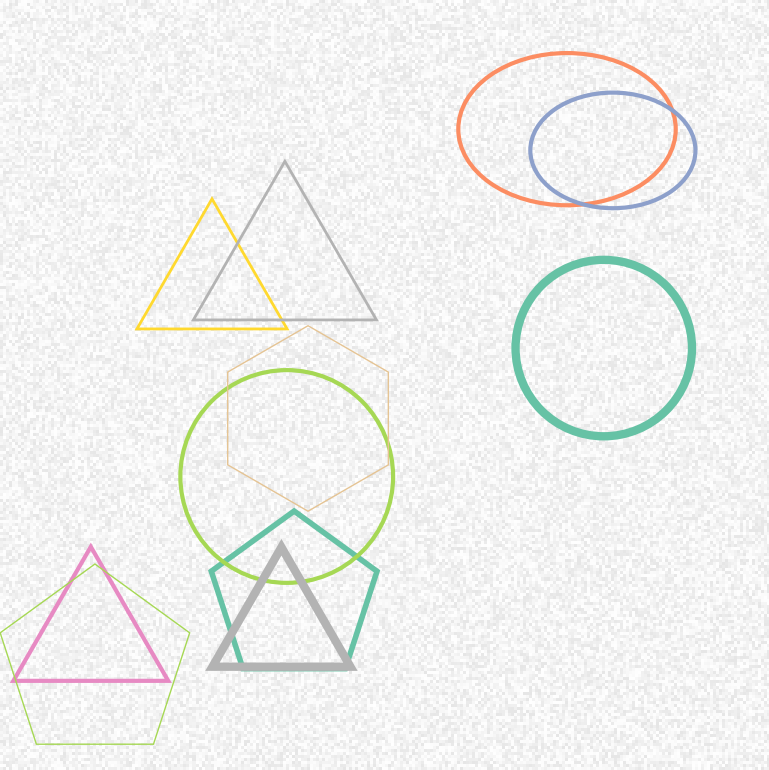[{"shape": "circle", "thickness": 3, "radius": 0.57, "center": [0.784, 0.548]}, {"shape": "pentagon", "thickness": 2, "radius": 0.57, "center": [0.382, 0.223]}, {"shape": "oval", "thickness": 1.5, "radius": 0.71, "center": [0.736, 0.832]}, {"shape": "oval", "thickness": 1.5, "radius": 0.54, "center": [0.796, 0.805]}, {"shape": "triangle", "thickness": 1.5, "radius": 0.58, "center": [0.118, 0.174]}, {"shape": "circle", "thickness": 1.5, "radius": 0.69, "center": [0.372, 0.381]}, {"shape": "pentagon", "thickness": 0.5, "radius": 0.65, "center": [0.123, 0.138]}, {"shape": "triangle", "thickness": 1, "radius": 0.56, "center": [0.275, 0.629]}, {"shape": "hexagon", "thickness": 0.5, "radius": 0.6, "center": [0.4, 0.457]}, {"shape": "triangle", "thickness": 3, "radius": 0.52, "center": [0.366, 0.186]}, {"shape": "triangle", "thickness": 1, "radius": 0.69, "center": [0.37, 0.653]}]